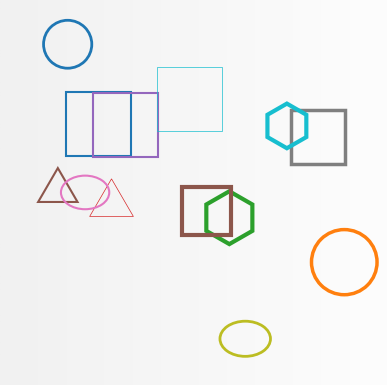[{"shape": "circle", "thickness": 2, "radius": 0.31, "center": [0.175, 0.885]}, {"shape": "square", "thickness": 1.5, "radius": 0.42, "center": [0.253, 0.678]}, {"shape": "circle", "thickness": 2.5, "radius": 0.42, "center": [0.888, 0.319]}, {"shape": "hexagon", "thickness": 3, "radius": 0.34, "center": [0.592, 0.435]}, {"shape": "triangle", "thickness": 0.5, "radius": 0.33, "center": [0.288, 0.47]}, {"shape": "square", "thickness": 1.5, "radius": 0.42, "center": [0.324, 0.675]}, {"shape": "square", "thickness": 3, "radius": 0.31, "center": [0.532, 0.452]}, {"shape": "triangle", "thickness": 1.5, "radius": 0.29, "center": [0.149, 0.505]}, {"shape": "oval", "thickness": 1.5, "radius": 0.31, "center": [0.22, 0.5]}, {"shape": "square", "thickness": 2.5, "radius": 0.35, "center": [0.821, 0.644]}, {"shape": "oval", "thickness": 2, "radius": 0.33, "center": [0.633, 0.12]}, {"shape": "square", "thickness": 0.5, "radius": 0.42, "center": [0.489, 0.743]}, {"shape": "hexagon", "thickness": 3, "radius": 0.29, "center": [0.74, 0.673]}]